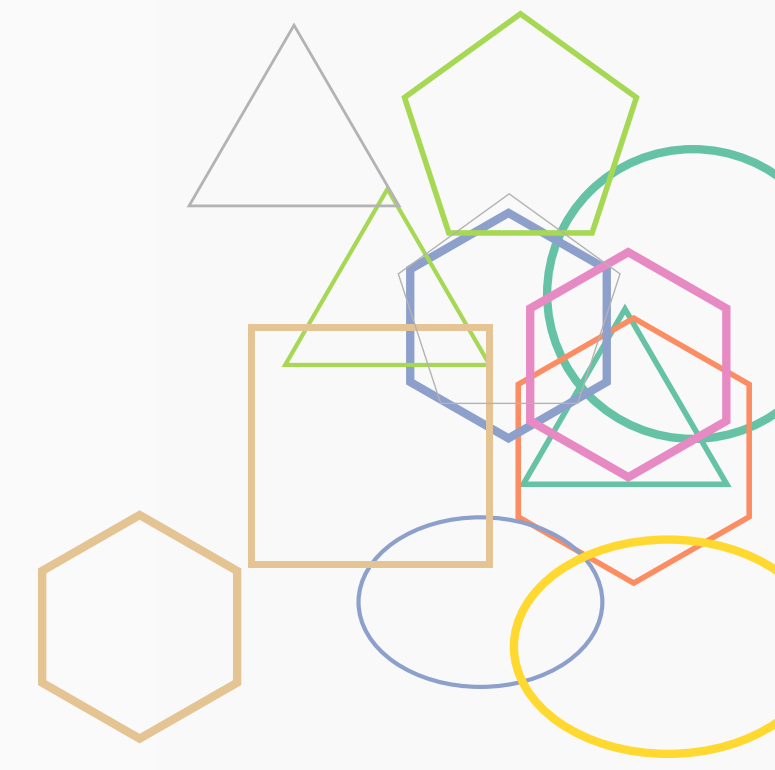[{"shape": "circle", "thickness": 3, "radius": 0.94, "center": [0.894, 0.618]}, {"shape": "triangle", "thickness": 2, "radius": 0.76, "center": [0.806, 0.447]}, {"shape": "hexagon", "thickness": 2, "radius": 0.86, "center": [0.818, 0.415]}, {"shape": "oval", "thickness": 1.5, "radius": 0.79, "center": [0.62, 0.218]}, {"shape": "hexagon", "thickness": 3, "radius": 0.73, "center": [0.656, 0.577]}, {"shape": "hexagon", "thickness": 3, "radius": 0.73, "center": [0.811, 0.526]}, {"shape": "triangle", "thickness": 1.5, "radius": 0.76, "center": [0.5, 0.602]}, {"shape": "pentagon", "thickness": 2, "radius": 0.79, "center": [0.672, 0.825]}, {"shape": "oval", "thickness": 3, "radius": 0.99, "center": [0.862, 0.16]}, {"shape": "hexagon", "thickness": 3, "radius": 0.73, "center": [0.18, 0.186]}, {"shape": "square", "thickness": 2.5, "radius": 0.77, "center": [0.478, 0.421]}, {"shape": "pentagon", "thickness": 0.5, "radius": 0.75, "center": [0.657, 0.598]}, {"shape": "triangle", "thickness": 1, "radius": 0.78, "center": [0.379, 0.811]}]